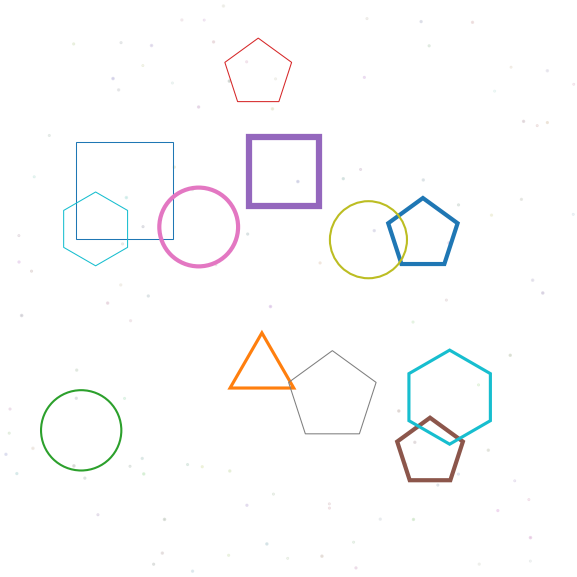[{"shape": "square", "thickness": 0.5, "radius": 0.42, "center": [0.216, 0.669]}, {"shape": "pentagon", "thickness": 2, "radius": 0.32, "center": [0.732, 0.593]}, {"shape": "triangle", "thickness": 1.5, "radius": 0.32, "center": [0.454, 0.359]}, {"shape": "circle", "thickness": 1, "radius": 0.35, "center": [0.141, 0.254]}, {"shape": "pentagon", "thickness": 0.5, "radius": 0.3, "center": [0.447, 0.872]}, {"shape": "square", "thickness": 3, "radius": 0.3, "center": [0.492, 0.702]}, {"shape": "pentagon", "thickness": 2, "radius": 0.3, "center": [0.745, 0.216]}, {"shape": "circle", "thickness": 2, "radius": 0.34, "center": [0.344, 0.606]}, {"shape": "pentagon", "thickness": 0.5, "radius": 0.4, "center": [0.576, 0.312]}, {"shape": "circle", "thickness": 1, "radius": 0.33, "center": [0.638, 0.584]}, {"shape": "hexagon", "thickness": 0.5, "radius": 0.32, "center": [0.166, 0.603]}, {"shape": "hexagon", "thickness": 1.5, "radius": 0.41, "center": [0.779, 0.311]}]